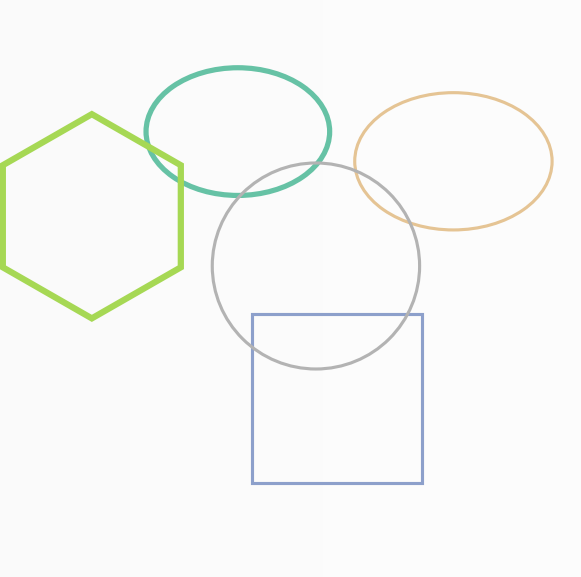[{"shape": "oval", "thickness": 2.5, "radius": 0.79, "center": [0.409, 0.771]}, {"shape": "square", "thickness": 1.5, "radius": 0.73, "center": [0.58, 0.309]}, {"shape": "hexagon", "thickness": 3, "radius": 0.88, "center": [0.158, 0.625]}, {"shape": "oval", "thickness": 1.5, "radius": 0.85, "center": [0.78, 0.72]}, {"shape": "circle", "thickness": 1.5, "radius": 0.89, "center": [0.544, 0.539]}]